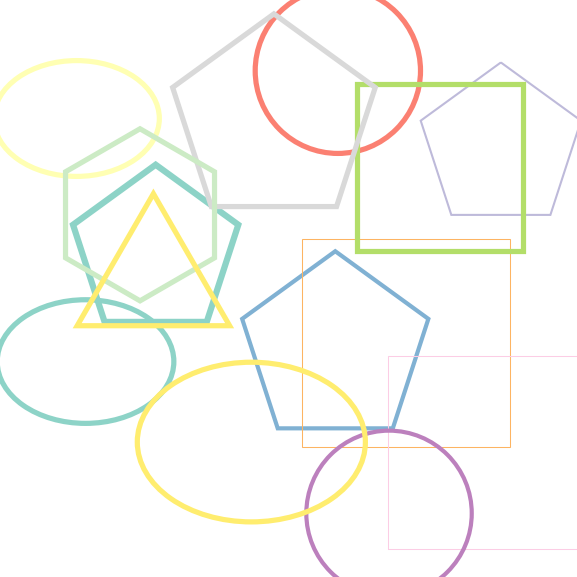[{"shape": "pentagon", "thickness": 3, "radius": 0.75, "center": [0.27, 0.563]}, {"shape": "oval", "thickness": 2.5, "radius": 0.76, "center": [0.148, 0.373]}, {"shape": "oval", "thickness": 2.5, "radius": 0.72, "center": [0.133, 0.794]}, {"shape": "pentagon", "thickness": 1, "radius": 0.73, "center": [0.867, 0.745]}, {"shape": "circle", "thickness": 2.5, "radius": 0.72, "center": [0.585, 0.877]}, {"shape": "pentagon", "thickness": 2, "radius": 0.85, "center": [0.581, 0.395]}, {"shape": "square", "thickness": 0.5, "radius": 0.9, "center": [0.703, 0.405]}, {"shape": "square", "thickness": 2.5, "radius": 0.72, "center": [0.762, 0.709]}, {"shape": "square", "thickness": 0.5, "radius": 0.83, "center": [0.839, 0.215]}, {"shape": "pentagon", "thickness": 2.5, "radius": 0.92, "center": [0.474, 0.791]}, {"shape": "circle", "thickness": 2, "radius": 0.72, "center": [0.674, 0.11]}, {"shape": "hexagon", "thickness": 2.5, "radius": 0.74, "center": [0.242, 0.627]}, {"shape": "triangle", "thickness": 2.5, "radius": 0.76, "center": [0.266, 0.511]}, {"shape": "oval", "thickness": 2.5, "radius": 0.99, "center": [0.435, 0.234]}]